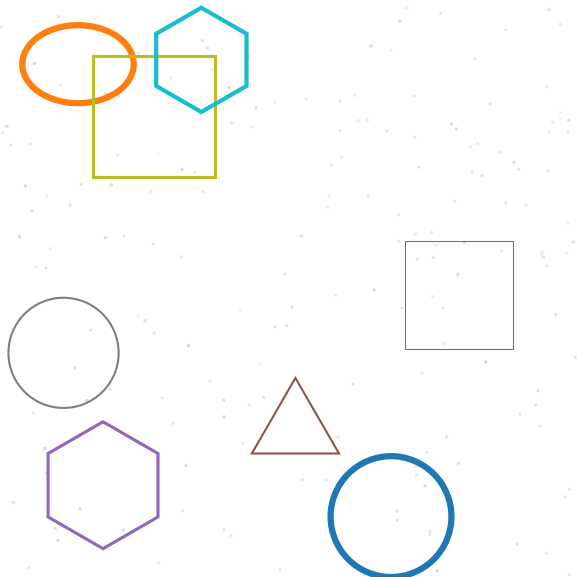[{"shape": "circle", "thickness": 3, "radius": 0.52, "center": [0.677, 0.105]}, {"shape": "oval", "thickness": 3, "radius": 0.48, "center": [0.135, 0.888]}, {"shape": "square", "thickness": 0.5, "radius": 0.47, "center": [0.795, 0.489]}, {"shape": "hexagon", "thickness": 1.5, "radius": 0.55, "center": [0.178, 0.159]}, {"shape": "triangle", "thickness": 1, "radius": 0.44, "center": [0.512, 0.257]}, {"shape": "circle", "thickness": 1, "radius": 0.48, "center": [0.11, 0.388]}, {"shape": "square", "thickness": 1.5, "radius": 0.53, "center": [0.266, 0.798]}, {"shape": "hexagon", "thickness": 2, "radius": 0.45, "center": [0.349, 0.895]}]